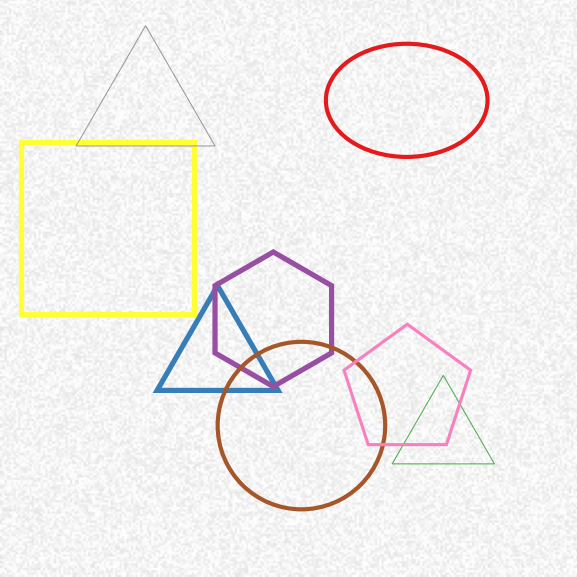[{"shape": "oval", "thickness": 2, "radius": 0.7, "center": [0.704, 0.825]}, {"shape": "triangle", "thickness": 2.5, "radius": 0.6, "center": [0.377, 0.384]}, {"shape": "triangle", "thickness": 0.5, "radius": 0.51, "center": [0.768, 0.247]}, {"shape": "hexagon", "thickness": 2.5, "radius": 0.58, "center": [0.473, 0.446]}, {"shape": "square", "thickness": 2.5, "radius": 0.75, "center": [0.186, 0.604]}, {"shape": "circle", "thickness": 2, "radius": 0.73, "center": [0.522, 0.262]}, {"shape": "pentagon", "thickness": 1.5, "radius": 0.58, "center": [0.705, 0.322]}, {"shape": "triangle", "thickness": 0.5, "radius": 0.69, "center": [0.252, 0.816]}]